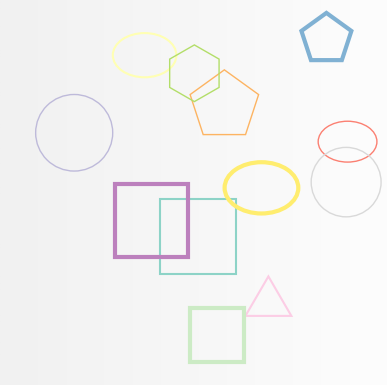[{"shape": "square", "thickness": 1.5, "radius": 0.49, "center": [0.511, 0.386]}, {"shape": "oval", "thickness": 1.5, "radius": 0.41, "center": [0.373, 0.857]}, {"shape": "circle", "thickness": 1, "radius": 0.5, "center": [0.191, 0.655]}, {"shape": "oval", "thickness": 1, "radius": 0.38, "center": [0.897, 0.632]}, {"shape": "pentagon", "thickness": 3, "radius": 0.34, "center": [0.842, 0.899]}, {"shape": "pentagon", "thickness": 1, "radius": 0.46, "center": [0.579, 0.726]}, {"shape": "hexagon", "thickness": 1, "radius": 0.37, "center": [0.502, 0.81]}, {"shape": "triangle", "thickness": 1.5, "radius": 0.34, "center": [0.693, 0.214]}, {"shape": "circle", "thickness": 1, "radius": 0.45, "center": [0.893, 0.527]}, {"shape": "square", "thickness": 3, "radius": 0.47, "center": [0.391, 0.426]}, {"shape": "square", "thickness": 3, "radius": 0.35, "center": [0.56, 0.129]}, {"shape": "oval", "thickness": 3, "radius": 0.48, "center": [0.675, 0.512]}]